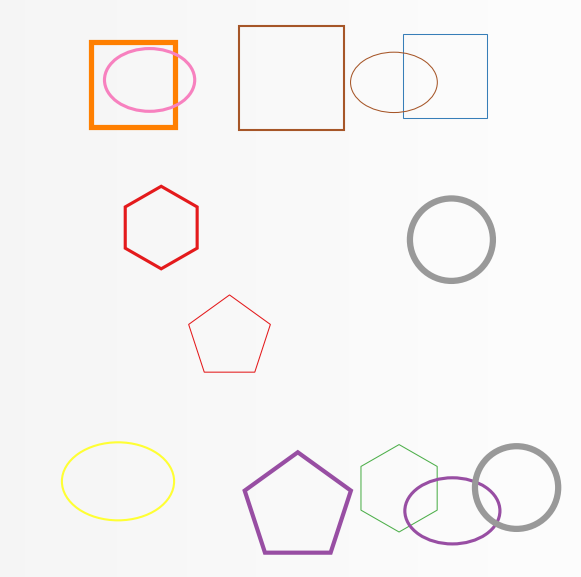[{"shape": "hexagon", "thickness": 1.5, "radius": 0.36, "center": [0.277, 0.605]}, {"shape": "pentagon", "thickness": 0.5, "radius": 0.37, "center": [0.395, 0.414]}, {"shape": "square", "thickness": 0.5, "radius": 0.36, "center": [0.765, 0.868]}, {"shape": "hexagon", "thickness": 0.5, "radius": 0.38, "center": [0.687, 0.154]}, {"shape": "pentagon", "thickness": 2, "radius": 0.48, "center": [0.512, 0.12]}, {"shape": "oval", "thickness": 1.5, "radius": 0.41, "center": [0.778, 0.115]}, {"shape": "square", "thickness": 2.5, "radius": 0.36, "center": [0.229, 0.853]}, {"shape": "oval", "thickness": 1, "radius": 0.48, "center": [0.203, 0.166]}, {"shape": "square", "thickness": 1, "radius": 0.45, "center": [0.501, 0.863]}, {"shape": "oval", "thickness": 0.5, "radius": 0.37, "center": [0.678, 0.857]}, {"shape": "oval", "thickness": 1.5, "radius": 0.39, "center": [0.257, 0.861]}, {"shape": "circle", "thickness": 3, "radius": 0.36, "center": [0.777, 0.584]}, {"shape": "circle", "thickness": 3, "radius": 0.36, "center": [0.889, 0.155]}]